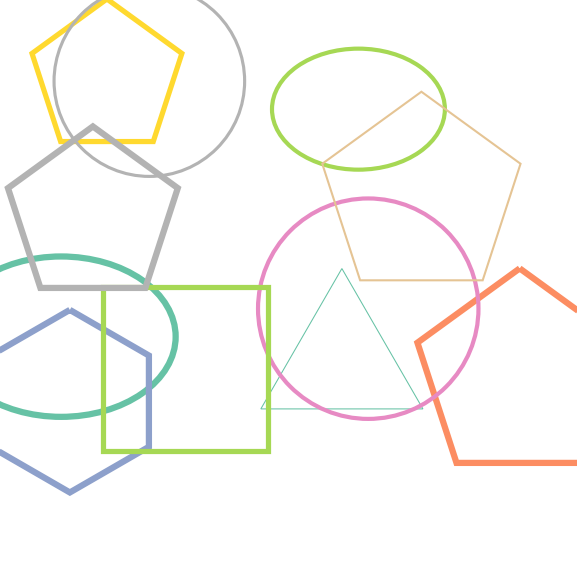[{"shape": "triangle", "thickness": 0.5, "radius": 0.81, "center": [0.592, 0.372]}, {"shape": "oval", "thickness": 3, "radius": 0.99, "center": [0.106, 0.416]}, {"shape": "pentagon", "thickness": 3, "radius": 0.93, "center": [0.9, 0.348]}, {"shape": "hexagon", "thickness": 3, "radius": 0.79, "center": [0.121, 0.304]}, {"shape": "circle", "thickness": 2, "radius": 0.95, "center": [0.638, 0.465]}, {"shape": "oval", "thickness": 2, "radius": 0.75, "center": [0.621, 0.81]}, {"shape": "square", "thickness": 2.5, "radius": 0.71, "center": [0.321, 0.36]}, {"shape": "pentagon", "thickness": 2.5, "radius": 0.68, "center": [0.185, 0.864]}, {"shape": "pentagon", "thickness": 1, "radius": 0.9, "center": [0.73, 0.66]}, {"shape": "pentagon", "thickness": 3, "radius": 0.77, "center": [0.161, 0.626]}, {"shape": "circle", "thickness": 1.5, "radius": 0.83, "center": [0.259, 0.859]}]